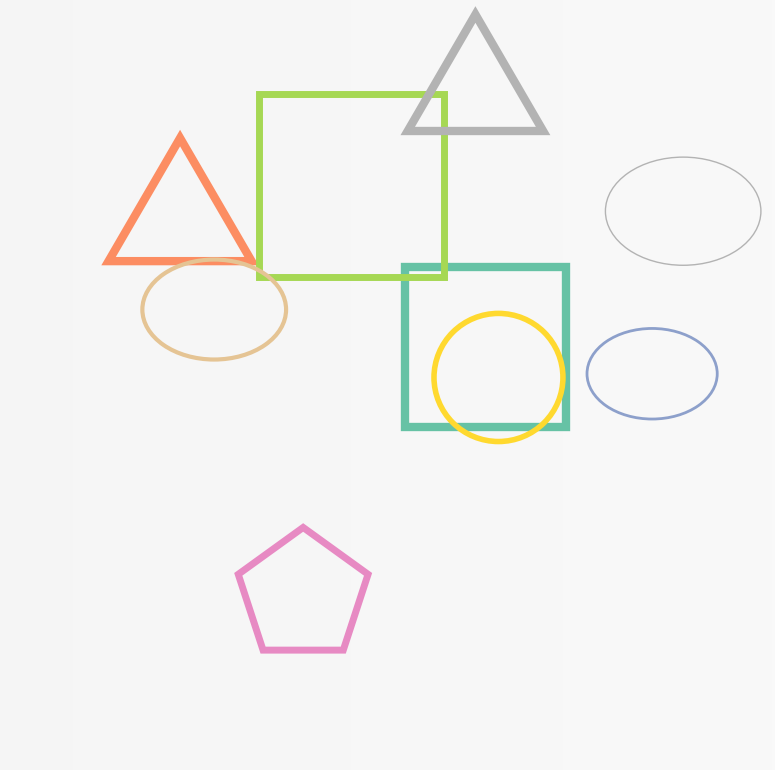[{"shape": "square", "thickness": 3, "radius": 0.52, "center": [0.626, 0.55]}, {"shape": "triangle", "thickness": 3, "radius": 0.53, "center": [0.232, 0.714]}, {"shape": "oval", "thickness": 1, "radius": 0.42, "center": [0.841, 0.515]}, {"shape": "pentagon", "thickness": 2.5, "radius": 0.44, "center": [0.391, 0.227]}, {"shape": "square", "thickness": 2.5, "radius": 0.6, "center": [0.454, 0.759]}, {"shape": "circle", "thickness": 2, "radius": 0.42, "center": [0.643, 0.51]}, {"shape": "oval", "thickness": 1.5, "radius": 0.46, "center": [0.276, 0.598]}, {"shape": "triangle", "thickness": 3, "radius": 0.5, "center": [0.613, 0.88]}, {"shape": "oval", "thickness": 0.5, "radius": 0.5, "center": [0.881, 0.726]}]